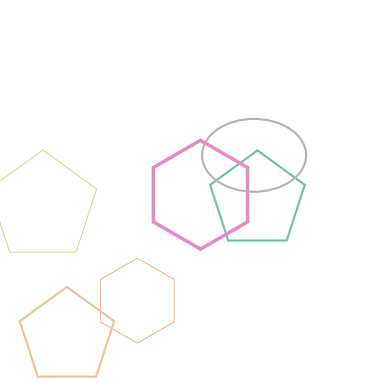[{"shape": "pentagon", "thickness": 1.5, "radius": 0.65, "center": [0.669, 0.48]}, {"shape": "hexagon", "thickness": 0.5, "radius": 0.55, "center": [0.357, 0.219]}, {"shape": "hexagon", "thickness": 2.5, "radius": 0.71, "center": [0.521, 0.494]}, {"shape": "pentagon", "thickness": 0.5, "radius": 0.73, "center": [0.111, 0.464]}, {"shape": "pentagon", "thickness": 1.5, "radius": 0.64, "center": [0.174, 0.126]}, {"shape": "oval", "thickness": 1.5, "radius": 0.68, "center": [0.66, 0.597]}]